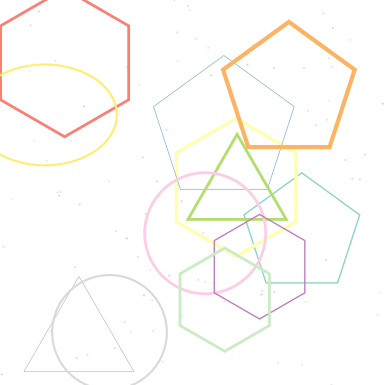[{"shape": "pentagon", "thickness": 1, "radius": 0.79, "center": [0.784, 0.393]}, {"shape": "hexagon", "thickness": 2.5, "radius": 0.9, "center": [0.613, 0.514]}, {"shape": "triangle", "thickness": 0.5, "radius": 0.83, "center": [0.205, 0.117]}, {"shape": "hexagon", "thickness": 2, "radius": 0.96, "center": [0.168, 0.837]}, {"shape": "pentagon", "thickness": 0.5, "radius": 0.96, "center": [0.582, 0.664]}, {"shape": "pentagon", "thickness": 3, "radius": 0.9, "center": [0.75, 0.763]}, {"shape": "triangle", "thickness": 2, "radius": 0.74, "center": [0.616, 0.504]}, {"shape": "circle", "thickness": 2, "radius": 0.79, "center": [0.533, 0.394]}, {"shape": "circle", "thickness": 1.5, "radius": 0.74, "center": [0.284, 0.137]}, {"shape": "hexagon", "thickness": 1, "radius": 0.68, "center": [0.674, 0.307]}, {"shape": "hexagon", "thickness": 2, "radius": 0.67, "center": [0.584, 0.222]}, {"shape": "oval", "thickness": 1.5, "radius": 0.94, "center": [0.116, 0.702]}]